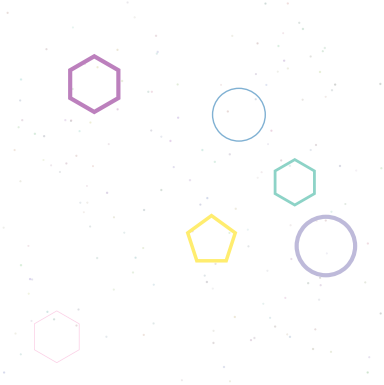[{"shape": "hexagon", "thickness": 2, "radius": 0.29, "center": [0.766, 0.526]}, {"shape": "circle", "thickness": 3, "radius": 0.38, "center": [0.846, 0.361]}, {"shape": "circle", "thickness": 1, "radius": 0.34, "center": [0.621, 0.702]}, {"shape": "hexagon", "thickness": 0.5, "radius": 0.34, "center": [0.147, 0.125]}, {"shape": "hexagon", "thickness": 3, "radius": 0.36, "center": [0.245, 0.781]}, {"shape": "pentagon", "thickness": 2.5, "radius": 0.32, "center": [0.549, 0.375]}]